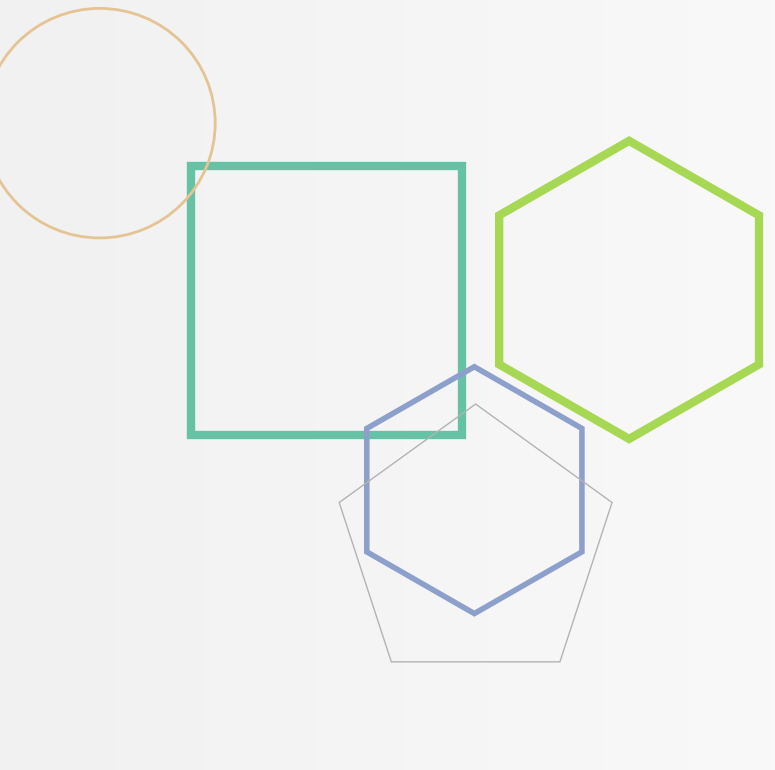[{"shape": "square", "thickness": 3, "radius": 0.87, "center": [0.421, 0.609]}, {"shape": "hexagon", "thickness": 2, "radius": 0.8, "center": [0.612, 0.363]}, {"shape": "hexagon", "thickness": 3, "radius": 0.97, "center": [0.812, 0.624]}, {"shape": "circle", "thickness": 1, "radius": 0.75, "center": [0.129, 0.84]}, {"shape": "pentagon", "thickness": 0.5, "radius": 0.93, "center": [0.614, 0.29]}]